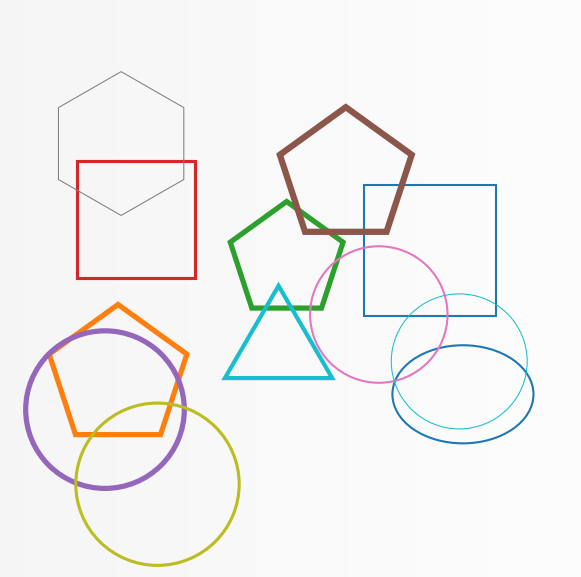[{"shape": "square", "thickness": 1, "radius": 0.57, "center": [0.739, 0.566]}, {"shape": "oval", "thickness": 1, "radius": 0.61, "center": [0.796, 0.316]}, {"shape": "pentagon", "thickness": 2.5, "radius": 0.62, "center": [0.203, 0.347]}, {"shape": "pentagon", "thickness": 2.5, "radius": 0.51, "center": [0.493, 0.548]}, {"shape": "square", "thickness": 1.5, "radius": 0.51, "center": [0.233, 0.619]}, {"shape": "circle", "thickness": 2.5, "radius": 0.68, "center": [0.181, 0.29]}, {"shape": "pentagon", "thickness": 3, "radius": 0.6, "center": [0.595, 0.694]}, {"shape": "circle", "thickness": 1, "radius": 0.59, "center": [0.652, 0.455]}, {"shape": "hexagon", "thickness": 0.5, "radius": 0.62, "center": [0.208, 0.751]}, {"shape": "circle", "thickness": 1.5, "radius": 0.7, "center": [0.271, 0.161]}, {"shape": "circle", "thickness": 0.5, "radius": 0.58, "center": [0.79, 0.373]}, {"shape": "triangle", "thickness": 2, "radius": 0.53, "center": [0.479, 0.398]}]